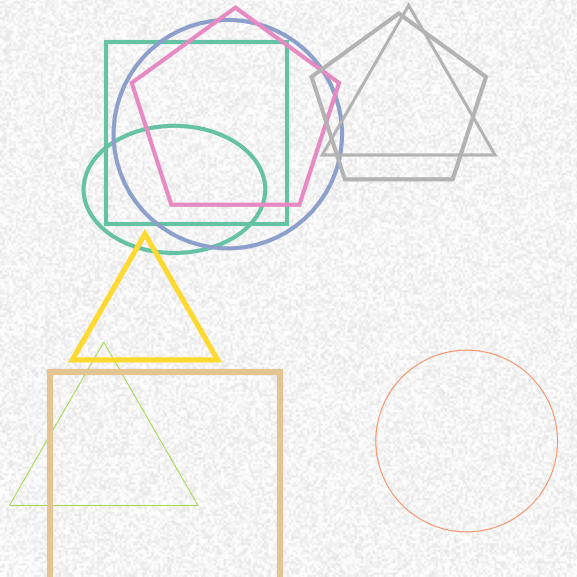[{"shape": "oval", "thickness": 2, "radius": 0.79, "center": [0.302, 0.671]}, {"shape": "square", "thickness": 2, "radius": 0.79, "center": [0.34, 0.769]}, {"shape": "circle", "thickness": 0.5, "radius": 0.79, "center": [0.808, 0.235]}, {"shape": "circle", "thickness": 2, "radius": 0.99, "center": [0.394, 0.767]}, {"shape": "pentagon", "thickness": 2, "radius": 0.94, "center": [0.408, 0.797]}, {"shape": "triangle", "thickness": 0.5, "radius": 0.94, "center": [0.18, 0.218]}, {"shape": "triangle", "thickness": 2.5, "radius": 0.73, "center": [0.251, 0.449]}, {"shape": "square", "thickness": 3, "radius": 1.0, "center": [0.285, 0.156]}, {"shape": "triangle", "thickness": 1.5, "radius": 0.86, "center": [0.708, 0.817]}, {"shape": "pentagon", "thickness": 2, "radius": 0.79, "center": [0.691, 0.817]}]